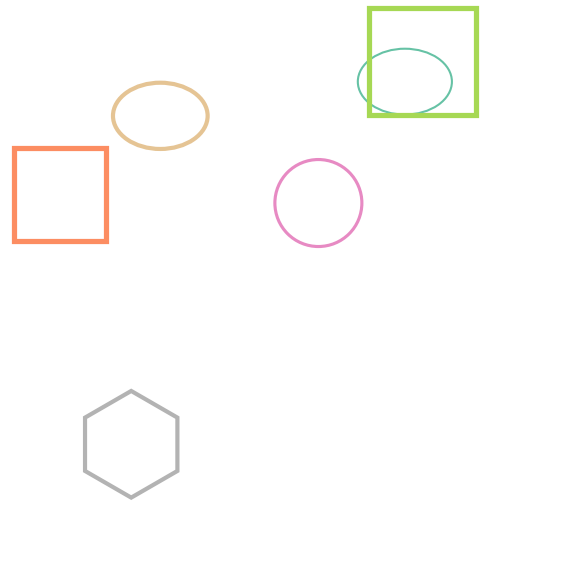[{"shape": "oval", "thickness": 1, "radius": 0.41, "center": [0.701, 0.858]}, {"shape": "square", "thickness": 2.5, "radius": 0.4, "center": [0.104, 0.663]}, {"shape": "circle", "thickness": 1.5, "radius": 0.38, "center": [0.551, 0.648]}, {"shape": "square", "thickness": 2.5, "radius": 0.46, "center": [0.732, 0.893]}, {"shape": "oval", "thickness": 2, "radius": 0.41, "center": [0.278, 0.799]}, {"shape": "hexagon", "thickness": 2, "radius": 0.46, "center": [0.227, 0.23]}]